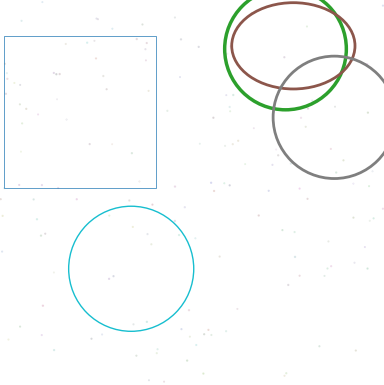[{"shape": "square", "thickness": 0.5, "radius": 0.99, "center": [0.209, 0.71]}, {"shape": "circle", "thickness": 2.5, "radius": 0.79, "center": [0.742, 0.873]}, {"shape": "oval", "thickness": 2, "radius": 0.8, "center": [0.762, 0.881]}, {"shape": "circle", "thickness": 2, "radius": 0.79, "center": [0.868, 0.695]}, {"shape": "circle", "thickness": 1, "radius": 0.81, "center": [0.341, 0.302]}]